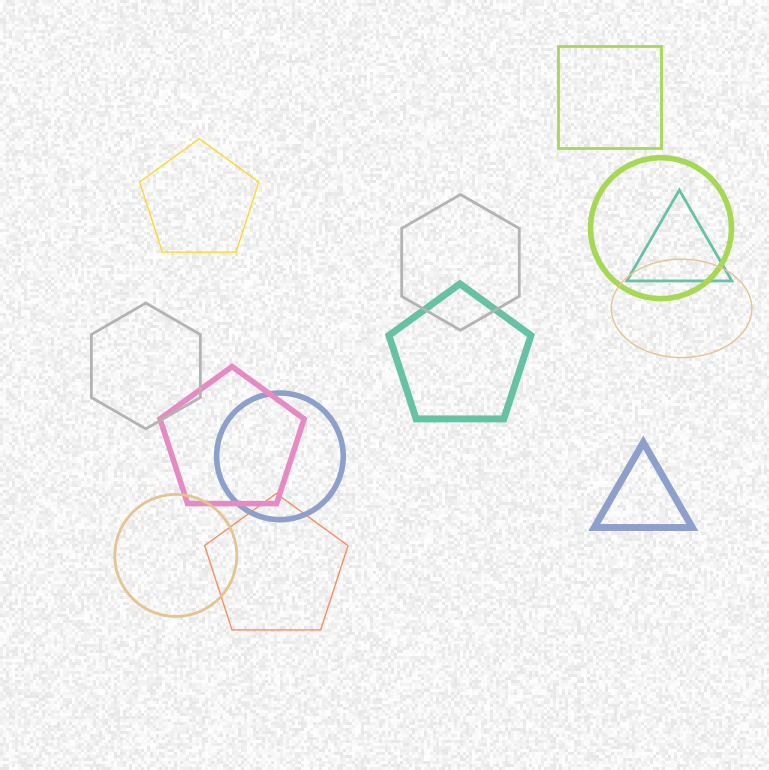[{"shape": "pentagon", "thickness": 2.5, "radius": 0.48, "center": [0.597, 0.534]}, {"shape": "triangle", "thickness": 1, "radius": 0.39, "center": [0.882, 0.675]}, {"shape": "pentagon", "thickness": 0.5, "radius": 0.49, "center": [0.359, 0.261]}, {"shape": "triangle", "thickness": 2.5, "radius": 0.37, "center": [0.835, 0.352]}, {"shape": "circle", "thickness": 2, "radius": 0.41, "center": [0.364, 0.407]}, {"shape": "pentagon", "thickness": 2, "radius": 0.49, "center": [0.301, 0.426]}, {"shape": "circle", "thickness": 2, "radius": 0.46, "center": [0.858, 0.704]}, {"shape": "square", "thickness": 1, "radius": 0.33, "center": [0.792, 0.874]}, {"shape": "pentagon", "thickness": 0.5, "radius": 0.41, "center": [0.259, 0.738]}, {"shape": "oval", "thickness": 0.5, "radius": 0.46, "center": [0.885, 0.599]}, {"shape": "circle", "thickness": 1, "radius": 0.4, "center": [0.228, 0.279]}, {"shape": "hexagon", "thickness": 1, "radius": 0.44, "center": [0.598, 0.659]}, {"shape": "hexagon", "thickness": 1, "radius": 0.41, "center": [0.189, 0.525]}]